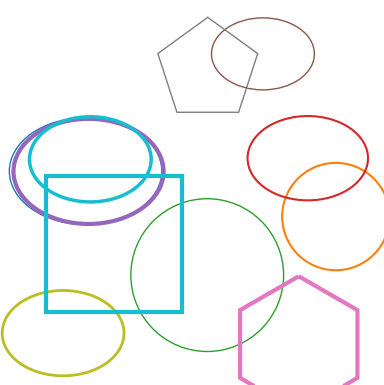[{"shape": "oval", "thickness": 1, "radius": 0.99, "center": [0.222, 0.555]}, {"shape": "circle", "thickness": 1.5, "radius": 0.7, "center": [0.872, 0.438]}, {"shape": "circle", "thickness": 1, "radius": 0.99, "center": [0.538, 0.285]}, {"shape": "oval", "thickness": 1.5, "radius": 0.78, "center": [0.799, 0.589]}, {"shape": "oval", "thickness": 3, "radius": 0.97, "center": [0.23, 0.555]}, {"shape": "oval", "thickness": 1, "radius": 0.67, "center": [0.683, 0.86]}, {"shape": "hexagon", "thickness": 3, "radius": 0.88, "center": [0.776, 0.106]}, {"shape": "pentagon", "thickness": 1, "radius": 0.68, "center": [0.54, 0.819]}, {"shape": "oval", "thickness": 2, "radius": 0.79, "center": [0.164, 0.135]}, {"shape": "oval", "thickness": 2.5, "radius": 0.79, "center": [0.235, 0.586]}, {"shape": "square", "thickness": 3, "radius": 0.88, "center": [0.296, 0.367]}]